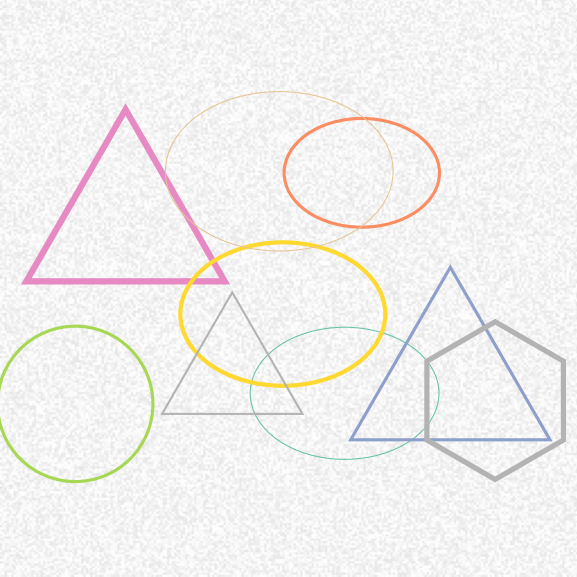[{"shape": "oval", "thickness": 0.5, "radius": 0.82, "center": [0.597, 0.318]}, {"shape": "oval", "thickness": 1.5, "radius": 0.67, "center": [0.626, 0.7]}, {"shape": "triangle", "thickness": 1.5, "radius": 1.0, "center": [0.78, 0.337]}, {"shape": "triangle", "thickness": 3, "radius": 0.99, "center": [0.217, 0.611]}, {"shape": "circle", "thickness": 1.5, "radius": 0.67, "center": [0.13, 0.3]}, {"shape": "oval", "thickness": 2, "radius": 0.89, "center": [0.49, 0.455]}, {"shape": "oval", "thickness": 0.5, "radius": 0.99, "center": [0.484, 0.703]}, {"shape": "hexagon", "thickness": 2.5, "radius": 0.68, "center": [0.857, 0.305]}, {"shape": "triangle", "thickness": 1, "radius": 0.7, "center": [0.402, 0.353]}]